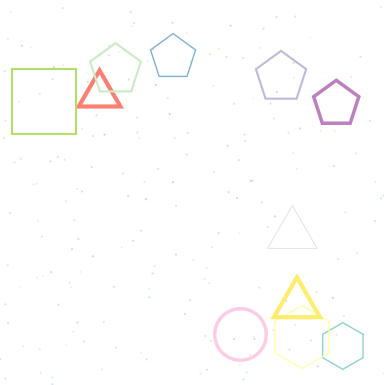[{"shape": "hexagon", "thickness": 1, "radius": 0.3, "center": [0.89, 0.101]}, {"shape": "hexagon", "thickness": 1, "radius": 0.41, "center": [0.784, 0.124]}, {"shape": "pentagon", "thickness": 1.5, "radius": 0.34, "center": [0.73, 0.799]}, {"shape": "triangle", "thickness": 3, "radius": 0.31, "center": [0.259, 0.755]}, {"shape": "pentagon", "thickness": 1, "radius": 0.31, "center": [0.45, 0.851]}, {"shape": "square", "thickness": 1.5, "radius": 0.42, "center": [0.114, 0.736]}, {"shape": "circle", "thickness": 2.5, "radius": 0.33, "center": [0.625, 0.131]}, {"shape": "triangle", "thickness": 0.5, "radius": 0.37, "center": [0.759, 0.392]}, {"shape": "pentagon", "thickness": 2.5, "radius": 0.31, "center": [0.873, 0.73]}, {"shape": "pentagon", "thickness": 1.5, "radius": 0.35, "center": [0.3, 0.819]}, {"shape": "triangle", "thickness": 3, "radius": 0.35, "center": [0.771, 0.211]}]